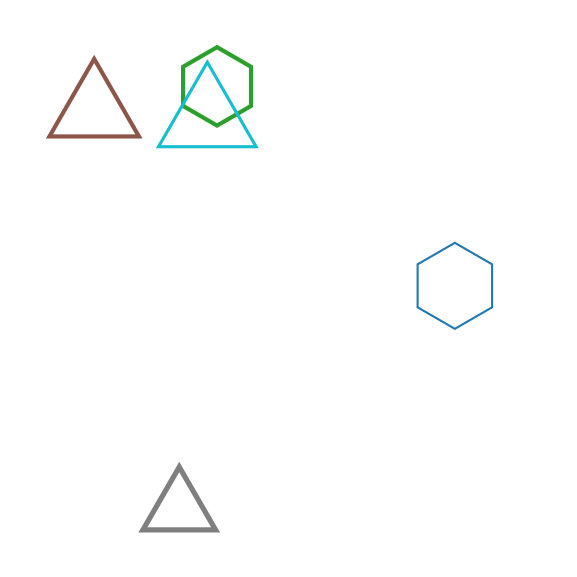[{"shape": "hexagon", "thickness": 1, "radius": 0.37, "center": [0.788, 0.504]}, {"shape": "hexagon", "thickness": 2, "radius": 0.34, "center": [0.376, 0.85]}, {"shape": "triangle", "thickness": 2, "radius": 0.45, "center": [0.163, 0.808]}, {"shape": "triangle", "thickness": 2.5, "radius": 0.36, "center": [0.31, 0.118]}, {"shape": "triangle", "thickness": 1.5, "radius": 0.49, "center": [0.359, 0.794]}]